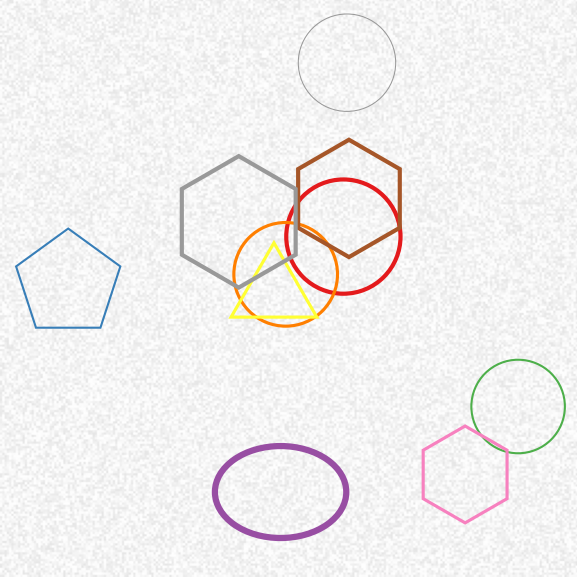[{"shape": "circle", "thickness": 2, "radius": 0.49, "center": [0.595, 0.589]}, {"shape": "pentagon", "thickness": 1, "radius": 0.47, "center": [0.118, 0.508]}, {"shape": "circle", "thickness": 1, "radius": 0.4, "center": [0.897, 0.295]}, {"shape": "oval", "thickness": 3, "radius": 0.57, "center": [0.486, 0.147]}, {"shape": "circle", "thickness": 1.5, "radius": 0.45, "center": [0.495, 0.524]}, {"shape": "triangle", "thickness": 1.5, "radius": 0.43, "center": [0.474, 0.493]}, {"shape": "hexagon", "thickness": 2, "radius": 0.51, "center": [0.604, 0.656]}, {"shape": "hexagon", "thickness": 1.5, "radius": 0.42, "center": [0.805, 0.178]}, {"shape": "hexagon", "thickness": 2, "radius": 0.57, "center": [0.413, 0.615]}, {"shape": "circle", "thickness": 0.5, "radius": 0.42, "center": [0.601, 0.891]}]